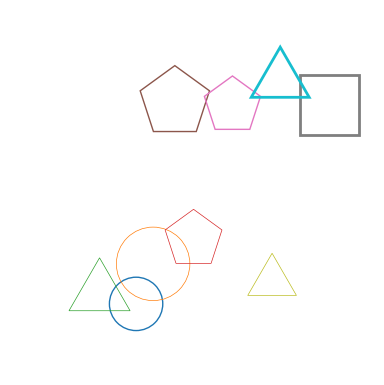[{"shape": "circle", "thickness": 1, "radius": 0.35, "center": [0.353, 0.211]}, {"shape": "circle", "thickness": 0.5, "radius": 0.48, "center": [0.398, 0.315]}, {"shape": "triangle", "thickness": 0.5, "radius": 0.46, "center": [0.259, 0.239]}, {"shape": "pentagon", "thickness": 0.5, "radius": 0.39, "center": [0.503, 0.379]}, {"shape": "pentagon", "thickness": 1, "radius": 0.47, "center": [0.454, 0.735]}, {"shape": "pentagon", "thickness": 1, "radius": 0.38, "center": [0.604, 0.726]}, {"shape": "square", "thickness": 2, "radius": 0.39, "center": [0.856, 0.728]}, {"shape": "triangle", "thickness": 0.5, "radius": 0.37, "center": [0.707, 0.269]}, {"shape": "triangle", "thickness": 2, "radius": 0.43, "center": [0.728, 0.791]}]